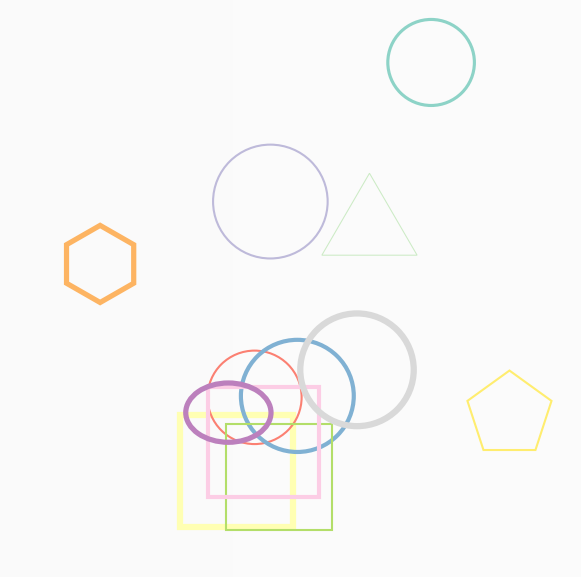[{"shape": "circle", "thickness": 1.5, "radius": 0.37, "center": [0.742, 0.891]}, {"shape": "square", "thickness": 3, "radius": 0.49, "center": [0.407, 0.183]}, {"shape": "circle", "thickness": 1, "radius": 0.49, "center": [0.465, 0.65]}, {"shape": "circle", "thickness": 1, "radius": 0.4, "center": [0.438, 0.311]}, {"shape": "circle", "thickness": 2, "radius": 0.49, "center": [0.512, 0.314]}, {"shape": "hexagon", "thickness": 2.5, "radius": 0.33, "center": [0.172, 0.542]}, {"shape": "square", "thickness": 1, "radius": 0.46, "center": [0.48, 0.173]}, {"shape": "square", "thickness": 2, "radius": 0.48, "center": [0.454, 0.234]}, {"shape": "circle", "thickness": 3, "radius": 0.49, "center": [0.614, 0.359]}, {"shape": "oval", "thickness": 2.5, "radius": 0.37, "center": [0.393, 0.285]}, {"shape": "triangle", "thickness": 0.5, "radius": 0.47, "center": [0.636, 0.605]}, {"shape": "pentagon", "thickness": 1, "radius": 0.38, "center": [0.877, 0.281]}]